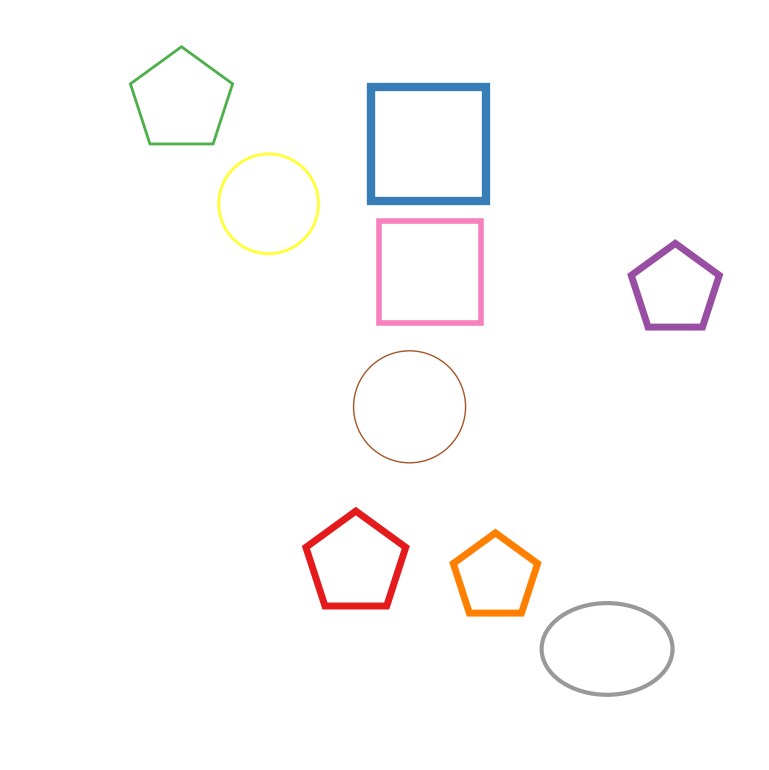[{"shape": "pentagon", "thickness": 2.5, "radius": 0.34, "center": [0.462, 0.268]}, {"shape": "square", "thickness": 3, "radius": 0.37, "center": [0.557, 0.813]}, {"shape": "pentagon", "thickness": 1, "radius": 0.35, "center": [0.236, 0.87]}, {"shape": "pentagon", "thickness": 2.5, "radius": 0.3, "center": [0.877, 0.624]}, {"shape": "pentagon", "thickness": 2.5, "radius": 0.29, "center": [0.643, 0.25]}, {"shape": "circle", "thickness": 1, "radius": 0.32, "center": [0.349, 0.735]}, {"shape": "circle", "thickness": 0.5, "radius": 0.36, "center": [0.532, 0.472]}, {"shape": "square", "thickness": 2, "radius": 0.33, "center": [0.559, 0.647]}, {"shape": "oval", "thickness": 1.5, "radius": 0.43, "center": [0.788, 0.157]}]